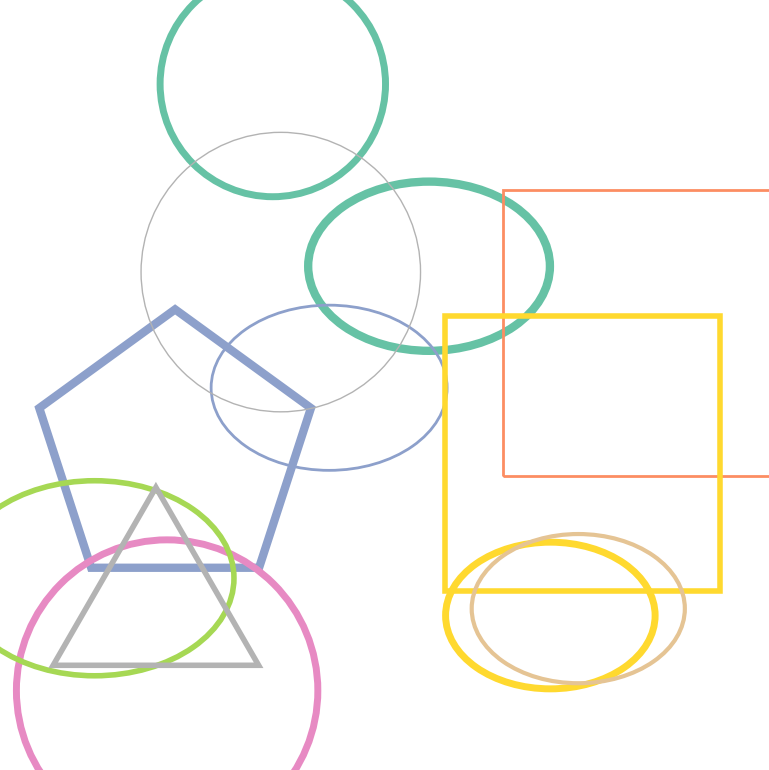[{"shape": "oval", "thickness": 3, "radius": 0.78, "center": [0.557, 0.654]}, {"shape": "circle", "thickness": 2.5, "radius": 0.73, "center": [0.354, 0.891]}, {"shape": "square", "thickness": 1, "radius": 0.93, "center": [0.839, 0.567]}, {"shape": "pentagon", "thickness": 3, "radius": 0.93, "center": [0.227, 0.413]}, {"shape": "oval", "thickness": 1, "radius": 0.77, "center": [0.427, 0.496]}, {"shape": "circle", "thickness": 2.5, "radius": 0.98, "center": [0.217, 0.103]}, {"shape": "oval", "thickness": 2, "radius": 0.9, "center": [0.123, 0.249]}, {"shape": "oval", "thickness": 2.5, "radius": 0.68, "center": [0.715, 0.201]}, {"shape": "square", "thickness": 2, "radius": 0.89, "center": [0.757, 0.411]}, {"shape": "oval", "thickness": 1.5, "radius": 0.69, "center": [0.751, 0.21]}, {"shape": "circle", "thickness": 0.5, "radius": 0.91, "center": [0.365, 0.647]}, {"shape": "triangle", "thickness": 2, "radius": 0.77, "center": [0.202, 0.213]}]